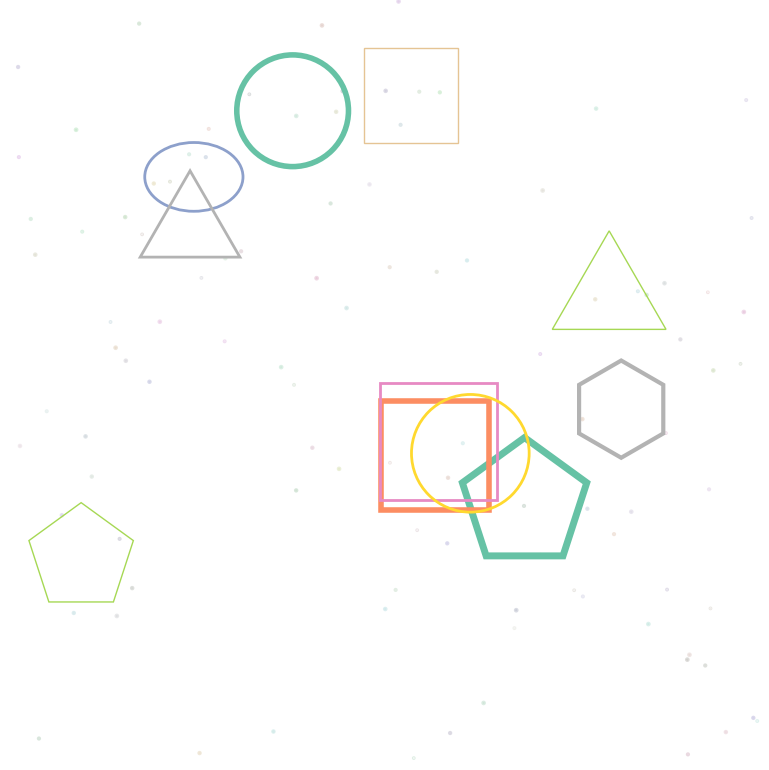[{"shape": "circle", "thickness": 2, "radius": 0.36, "center": [0.38, 0.856]}, {"shape": "pentagon", "thickness": 2.5, "radius": 0.42, "center": [0.681, 0.347]}, {"shape": "square", "thickness": 2, "radius": 0.35, "center": [0.565, 0.408]}, {"shape": "oval", "thickness": 1, "radius": 0.32, "center": [0.252, 0.77]}, {"shape": "square", "thickness": 1, "radius": 0.38, "center": [0.57, 0.427]}, {"shape": "pentagon", "thickness": 0.5, "radius": 0.36, "center": [0.105, 0.276]}, {"shape": "triangle", "thickness": 0.5, "radius": 0.43, "center": [0.791, 0.615]}, {"shape": "circle", "thickness": 1, "radius": 0.38, "center": [0.611, 0.411]}, {"shape": "square", "thickness": 0.5, "radius": 0.31, "center": [0.534, 0.876]}, {"shape": "triangle", "thickness": 1, "radius": 0.37, "center": [0.247, 0.703]}, {"shape": "hexagon", "thickness": 1.5, "radius": 0.32, "center": [0.807, 0.469]}]